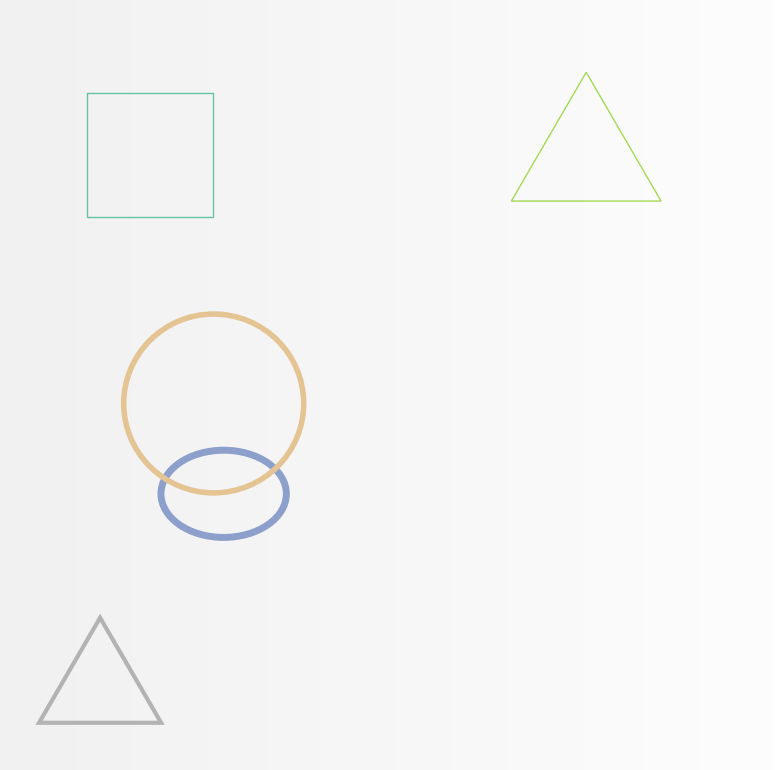[{"shape": "square", "thickness": 0.5, "radius": 0.41, "center": [0.194, 0.799]}, {"shape": "oval", "thickness": 2.5, "radius": 0.4, "center": [0.289, 0.359]}, {"shape": "triangle", "thickness": 0.5, "radius": 0.56, "center": [0.756, 0.795]}, {"shape": "circle", "thickness": 2, "radius": 0.58, "center": [0.276, 0.476]}, {"shape": "triangle", "thickness": 1.5, "radius": 0.45, "center": [0.129, 0.107]}]